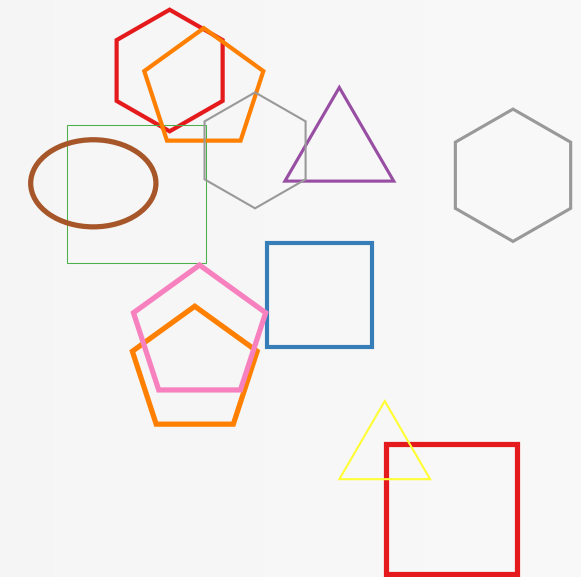[{"shape": "square", "thickness": 2.5, "radius": 0.56, "center": [0.777, 0.117]}, {"shape": "hexagon", "thickness": 2, "radius": 0.53, "center": [0.292, 0.877]}, {"shape": "square", "thickness": 2, "radius": 0.45, "center": [0.55, 0.488]}, {"shape": "square", "thickness": 0.5, "radius": 0.6, "center": [0.235, 0.663]}, {"shape": "triangle", "thickness": 1.5, "radius": 0.54, "center": [0.584, 0.74]}, {"shape": "pentagon", "thickness": 2.5, "radius": 0.56, "center": [0.335, 0.356]}, {"shape": "pentagon", "thickness": 2, "radius": 0.54, "center": [0.351, 0.843]}, {"shape": "triangle", "thickness": 1, "radius": 0.45, "center": [0.662, 0.214]}, {"shape": "oval", "thickness": 2.5, "radius": 0.54, "center": [0.161, 0.682]}, {"shape": "pentagon", "thickness": 2.5, "radius": 0.6, "center": [0.343, 0.421]}, {"shape": "hexagon", "thickness": 1, "radius": 0.5, "center": [0.439, 0.739]}, {"shape": "hexagon", "thickness": 1.5, "radius": 0.57, "center": [0.883, 0.696]}]